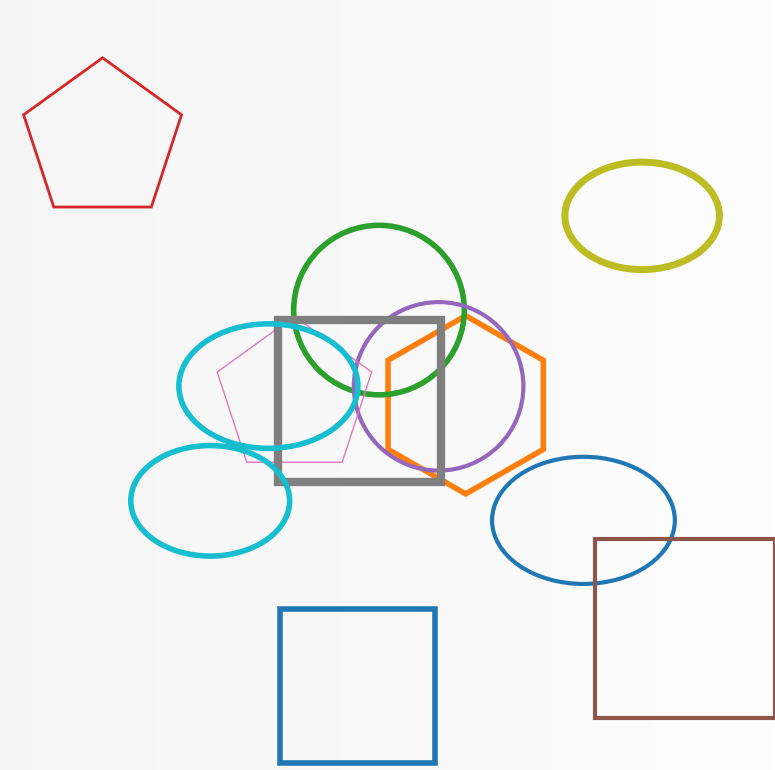[{"shape": "square", "thickness": 2, "radius": 0.5, "center": [0.461, 0.109]}, {"shape": "oval", "thickness": 1.5, "radius": 0.59, "center": [0.753, 0.324]}, {"shape": "hexagon", "thickness": 2, "radius": 0.58, "center": [0.601, 0.474]}, {"shape": "circle", "thickness": 2, "radius": 0.55, "center": [0.489, 0.597]}, {"shape": "pentagon", "thickness": 1, "radius": 0.54, "center": [0.132, 0.818]}, {"shape": "circle", "thickness": 1.5, "radius": 0.55, "center": [0.566, 0.498]}, {"shape": "square", "thickness": 1.5, "radius": 0.58, "center": [0.884, 0.184]}, {"shape": "pentagon", "thickness": 0.5, "radius": 0.52, "center": [0.38, 0.484]}, {"shape": "square", "thickness": 3, "radius": 0.53, "center": [0.464, 0.479]}, {"shape": "oval", "thickness": 2.5, "radius": 0.5, "center": [0.829, 0.72]}, {"shape": "oval", "thickness": 2, "radius": 0.51, "center": [0.271, 0.35]}, {"shape": "oval", "thickness": 2, "radius": 0.58, "center": [0.346, 0.499]}]